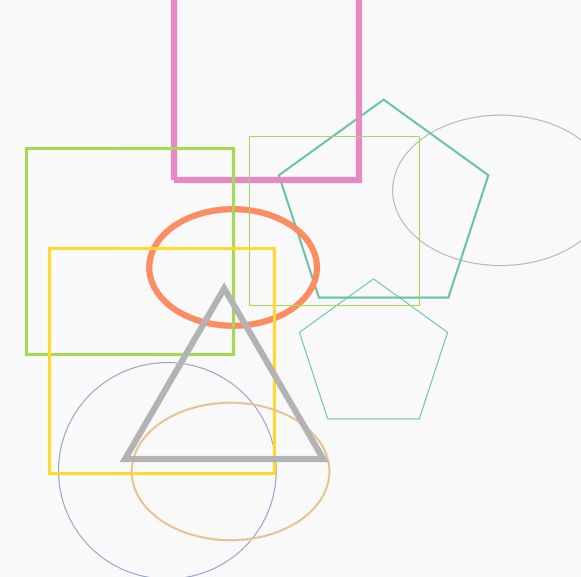[{"shape": "pentagon", "thickness": 1, "radius": 0.95, "center": [0.66, 0.637]}, {"shape": "pentagon", "thickness": 0.5, "radius": 0.67, "center": [0.643, 0.382]}, {"shape": "oval", "thickness": 3, "radius": 0.72, "center": [0.401, 0.536]}, {"shape": "circle", "thickness": 0.5, "radius": 0.94, "center": [0.288, 0.184]}, {"shape": "square", "thickness": 3, "radius": 0.8, "center": [0.458, 0.847]}, {"shape": "square", "thickness": 0.5, "radius": 0.73, "center": [0.575, 0.618]}, {"shape": "square", "thickness": 1.5, "radius": 0.89, "center": [0.223, 0.565]}, {"shape": "square", "thickness": 1.5, "radius": 0.97, "center": [0.278, 0.375]}, {"shape": "oval", "thickness": 1, "radius": 0.85, "center": [0.397, 0.183]}, {"shape": "oval", "thickness": 0.5, "radius": 0.93, "center": [0.862, 0.67]}, {"shape": "triangle", "thickness": 3, "radius": 0.98, "center": [0.386, 0.303]}]